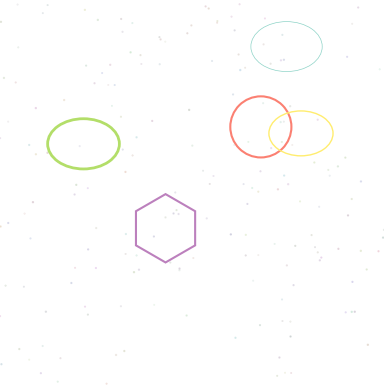[{"shape": "oval", "thickness": 0.5, "radius": 0.46, "center": [0.744, 0.879]}, {"shape": "circle", "thickness": 1.5, "radius": 0.4, "center": [0.678, 0.67]}, {"shape": "oval", "thickness": 2, "radius": 0.47, "center": [0.217, 0.626]}, {"shape": "hexagon", "thickness": 1.5, "radius": 0.44, "center": [0.43, 0.407]}, {"shape": "oval", "thickness": 1, "radius": 0.42, "center": [0.782, 0.654]}]